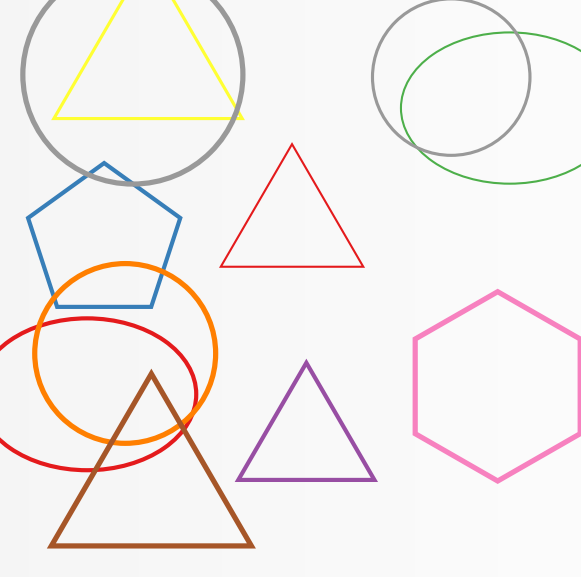[{"shape": "oval", "thickness": 2, "radius": 0.94, "center": [0.15, 0.316]}, {"shape": "triangle", "thickness": 1, "radius": 0.71, "center": [0.502, 0.608]}, {"shape": "pentagon", "thickness": 2, "radius": 0.69, "center": [0.179, 0.579]}, {"shape": "oval", "thickness": 1, "radius": 0.94, "center": [0.877, 0.812]}, {"shape": "triangle", "thickness": 2, "radius": 0.68, "center": [0.527, 0.236]}, {"shape": "circle", "thickness": 2.5, "radius": 0.78, "center": [0.215, 0.387]}, {"shape": "triangle", "thickness": 1.5, "radius": 0.94, "center": [0.255, 0.887]}, {"shape": "triangle", "thickness": 2.5, "radius": 0.99, "center": [0.26, 0.153]}, {"shape": "hexagon", "thickness": 2.5, "radius": 0.82, "center": [0.856, 0.33]}, {"shape": "circle", "thickness": 2.5, "radius": 0.95, "center": [0.229, 0.87]}, {"shape": "circle", "thickness": 1.5, "radius": 0.68, "center": [0.776, 0.866]}]